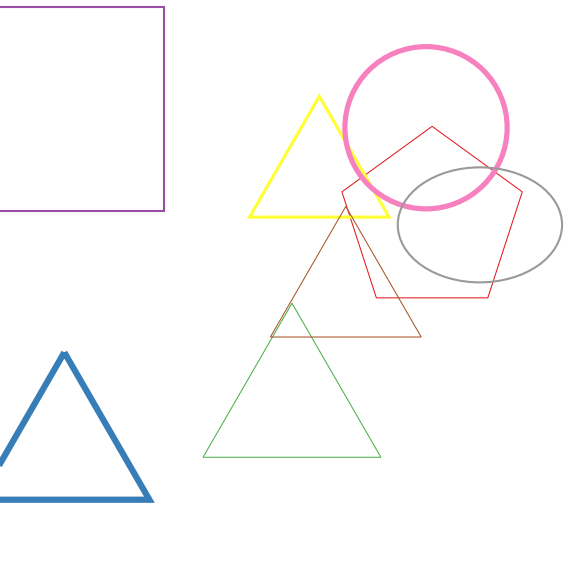[{"shape": "pentagon", "thickness": 0.5, "radius": 0.82, "center": [0.748, 0.616]}, {"shape": "triangle", "thickness": 3, "radius": 0.85, "center": [0.111, 0.219]}, {"shape": "triangle", "thickness": 0.5, "radius": 0.89, "center": [0.506, 0.296]}, {"shape": "square", "thickness": 1, "radius": 0.88, "center": [0.107, 0.81]}, {"shape": "triangle", "thickness": 1.5, "radius": 0.7, "center": [0.553, 0.693]}, {"shape": "triangle", "thickness": 0.5, "radius": 0.75, "center": [0.599, 0.491]}, {"shape": "circle", "thickness": 2.5, "radius": 0.7, "center": [0.738, 0.778]}, {"shape": "oval", "thickness": 1, "radius": 0.71, "center": [0.831, 0.61]}]